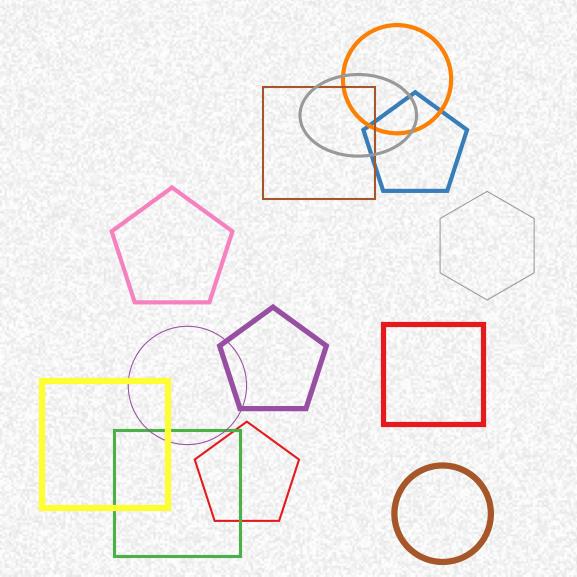[{"shape": "pentagon", "thickness": 1, "radius": 0.47, "center": [0.428, 0.174]}, {"shape": "square", "thickness": 2.5, "radius": 0.43, "center": [0.75, 0.351]}, {"shape": "pentagon", "thickness": 2, "radius": 0.47, "center": [0.719, 0.745]}, {"shape": "square", "thickness": 1.5, "radius": 0.55, "center": [0.307, 0.146]}, {"shape": "circle", "thickness": 0.5, "radius": 0.51, "center": [0.325, 0.332]}, {"shape": "pentagon", "thickness": 2.5, "radius": 0.49, "center": [0.473, 0.37]}, {"shape": "circle", "thickness": 2, "radius": 0.47, "center": [0.687, 0.862]}, {"shape": "square", "thickness": 3, "radius": 0.55, "center": [0.182, 0.229]}, {"shape": "circle", "thickness": 3, "radius": 0.42, "center": [0.766, 0.11]}, {"shape": "square", "thickness": 1, "radius": 0.49, "center": [0.552, 0.751]}, {"shape": "pentagon", "thickness": 2, "radius": 0.55, "center": [0.298, 0.565]}, {"shape": "hexagon", "thickness": 0.5, "radius": 0.47, "center": [0.844, 0.574]}, {"shape": "oval", "thickness": 1.5, "radius": 0.5, "center": [0.62, 0.799]}]